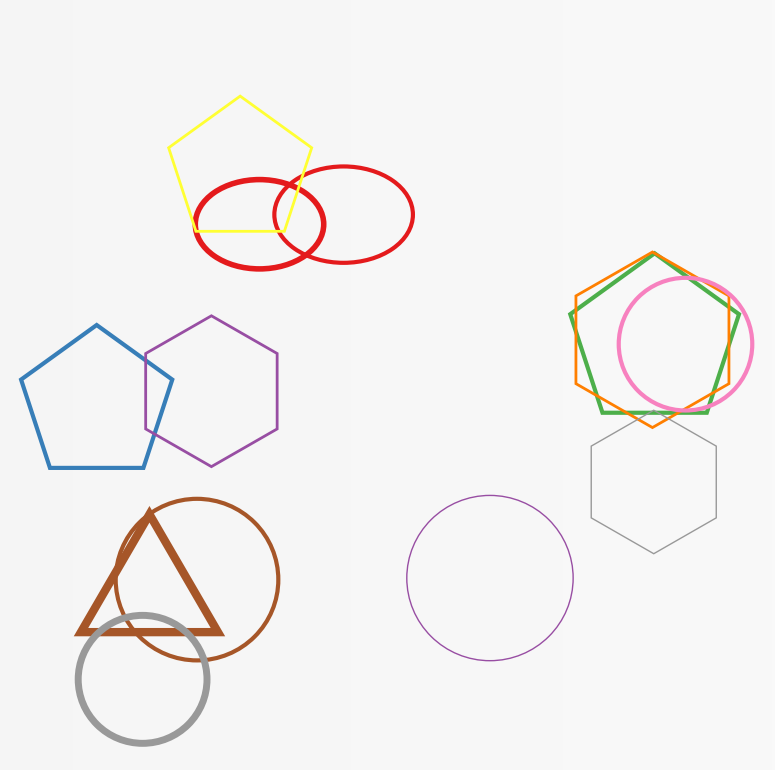[{"shape": "oval", "thickness": 1.5, "radius": 0.45, "center": [0.443, 0.721]}, {"shape": "oval", "thickness": 2, "radius": 0.41, "center": [0.335, 0.709]}, {"shape": "pentagon", "thickness": 1.5, "radius": 0.51, "center": [0.125, 0.475]}, {"shape": "pentagon", "thickness": 1.5, "radius": 0.57, "center": [0.845, 0.557]}, {"shape": "hexagon", "thickness": 1, "radius": 0.49, "center": [0.273, 0.492]}, {"shape": "circle", "thickness": 0.5, "radius": 0.54, "center": [0.632, 0.249]}, {"shape": "hexagon", "thickness": 1, "radius": 0.57, "center": [0.842, 0.559]}, {"shape": "pentagon", "thickness": 1, "radius": 0.49, "center": [0.31, 0.778]}, {"shape": "triangle", "thickness": 3, "radius": 0.51, "center": [0.193, 0.23]}, {"shape": "circle", "thickness": 1.5, "radius": 0.52, "center": [0.254, 0.247]}, {"shape": "circle", "thickness": 1.5, "radius": 0.43, "center": [0.885, 0.553]}, {"shape": "circle", "thickness": 2.5, "radius": 0.42, "center": [0.184, 0.118]}, {"shape": "hexagon", "thickness": 0.5, "radius": 0.47, "center": [0.844, 0.374]}]